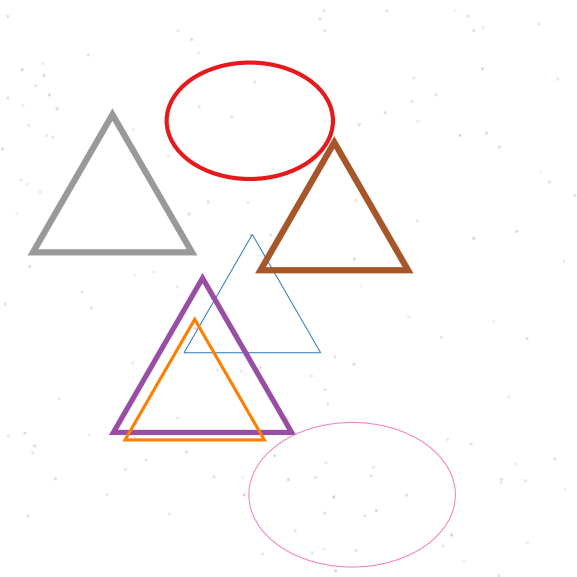[{"shape": "oval", "thickness": 2, "radius": 0.72, "center": [0.433, 0.79]}, {"shape": "triangle", "thickness": 0.5, "radius": 0.68, "center": [0.437, 0.457]}, {"shape": "triangle", "thickness": 2.5, "radius": 0.89, "center": [0.351, 0.339]}, {"shape": "triangle", "thickness": 1.5, "radius": 0.7, "center": [0.337, 0.307]}, {"shape": "triangle", "thickness": 3, "radius": 0.74, "center": [0.579, 0.605]}, {"shape": "oval", "thickness": 0.5, "radius": 0.89, "center": [0.61, 0.142]}, {"shape": "triangle", "thickness": 3, "radius": 0.8, "center": [0.195, 0.642]}]